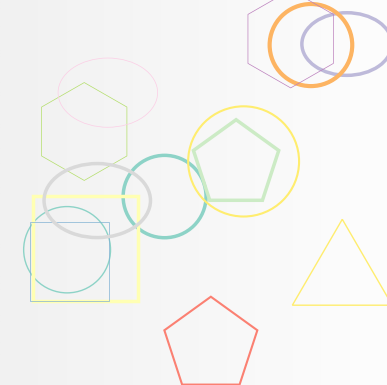[{"shape": "circle", "thickness": 2.5, "radius": 0.53, "center": [0.425, 0.49]}, {"shape": "circle", "thickness": 1, "radius": 0.56, "center": [0.173, 0.351]}, {"shape": "square", "thickness": 2.5, "radius": 0.68, "center": [0.22, 0.354]}, {"shape": "oval", "thickness": 2.5, "radius": 0.58, "center": [0.895, 0.886]}, {"shape": "pentagon", "thickness": 1.5, "radius": 0.63, "center": [0.544, 0.103]}, {"shape": "square", "thickness": 0.5, "radius": 0.51, "center": [0.18, 0.321]}, {"shape": "circle", "thickness": 3, "radius": 0.53, "center": [0.802, 0.883]}, {"shape": "hexagon", "thickness": 0.5, "radius": 0.64, "center": [0.217, 0.658]}, {"shape": "oval", "thickness": 0.5, "radius": 0.64, "center": [0.278, 0.759]}, {"shape": "oval", "thickness": 2.5, "radius": 0.69, "center": [0.251, 0.479]}, {"shape": "hexagon", "thickness": 0.5, "radius": 0.64, "center": [0.75, 0.899]}, {"shape": "pentagon", "thickness": 2.5, "radius": 0.58, "center": [0.609, 0.573]}, {"shape": "triangle", "thickness": 1, "radius": 0.74, "center": [0.883, 0.282]}, {"shape": "circle", "thickness": 1.5, "radius": 0.72, "center": [0.629, 0.581]}]